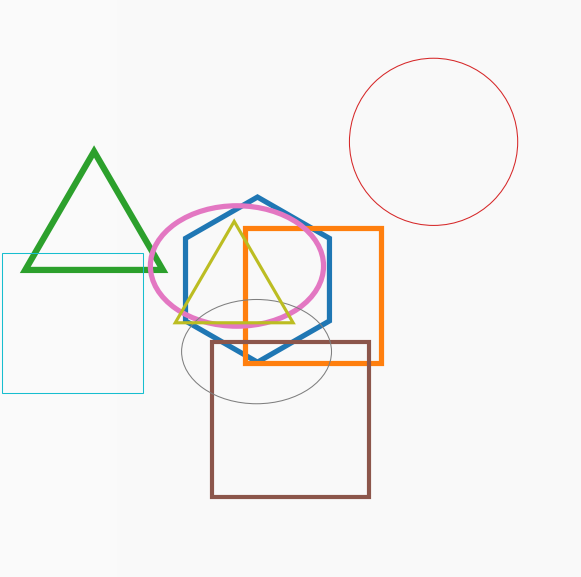[{"shape": "hexagon", "thickness": 2.5, "radius": 0.71, "center": [0.443, 0.515]}, {"shape": "square", "thickness": 2.5, "radius": 0.58, "center": [0.538, 0.488]}, {"shape": "triangle", "thickness": 3, "radius": 0.68, "center": [0.162, 0.6]}, {"shape": "circle", "thickness": 0.5, "radius": 0.72, "center": [0.746, 0.754]}, {"shape": "square", "thickness": 2, "radius": 0.67, "center": [0.499, 0.273]}, {"shape": "oval", "thickness": 2.5, "radius": 0.74, "center": [0.408, 0.539]}, {"shape": "oval", "thickness": 0.5, "radius": 0.64, "center": [0.441, 0.39]}, {"shape": "triangle", "thickness": 1.5, "radius": 0.59, "center": [0.403, 0.499]}, {"shape": "square", "thickness": 0.5, "radius": 0.61, "center": [0.125, 0.44]}]